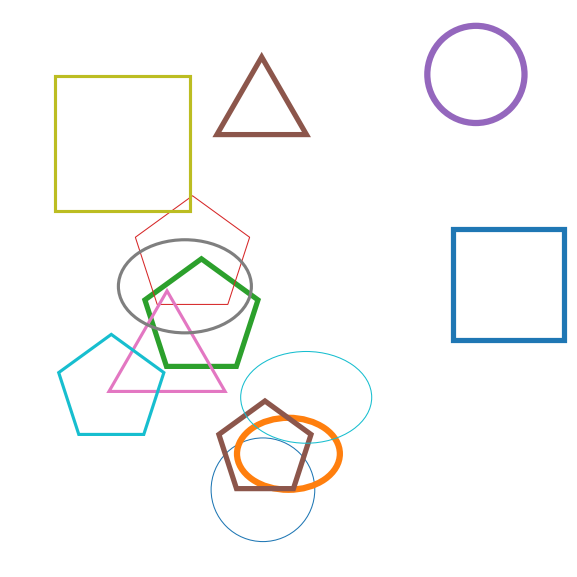[{"shape": "circle", "thickness": 0.5, "radius": 0.45, "center": [0.455, 0.151]}, {"shape": "square", "thickness": 2.5, "radius": 0.48, "center": [0.88, 0.507]}, {"shape": "oval", "thickness": 3, "radius": 0.45, "center": [0.499, 0.213]}, {"shape": "pentagon", "thickness": 2.5, "radius": 0.51, "center": [0.349, 0.448]}, {"shape": "pentagon", "thickness": 0.5, "radius": 0.52, "center": [0.333, 0.556]}, {"shape": "circle", "thickness": 3, "radius": 0.42, "center": [0.824, 0.87]}, {"shape": "pentagon", "thickness": 2.5, "radius": 0.42, "center": [0.459, 0.221]}, {"shape": "triangle", "thickness": 2.5, "radius": 0.45, "center": [0.453, 0.811]}, {"shape": "triangle", "thickness": 1.5, "radius": 0.58, "center": [0.289, 0.379]}, {"shape": "oval", "thickness": 1.5, "radius": 0.58, "center": [0.32, 0.503]}, {"shape": "square", "thickness": 1.5, "radius": 0.58, "center": [0.213, 0.75]}, {"shape": "oval", "thickness": 0.5, "radius": 0.57, "center": [0.53, 0.311]}, {"shape": "pentagon", "thickness": 1.5, "radius": 0.48, "center": [0.193, 0.324]}]